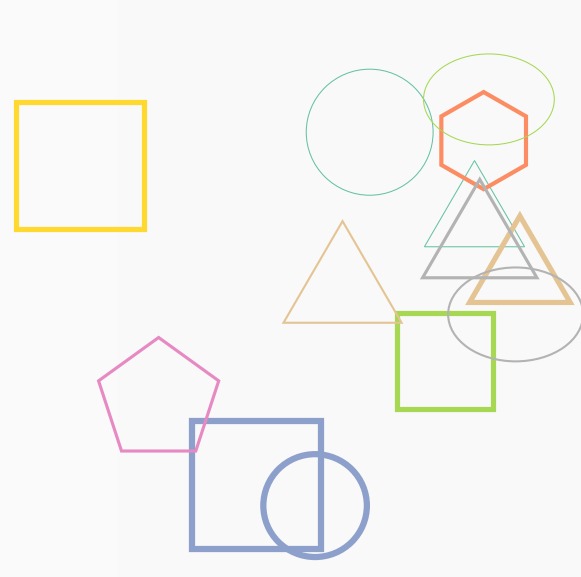[{"shape": "triangle", "thickness": 0.5, "radius": 0.5, "center": [0.816, 0.622]}, {"shape": "circle", "thickness": 0.5, "radius": 0.55, "center": [0.636, 0.77]}, {"shape": "hexagon", "thickness": 2, "radius": 0.42, "center": [0.832, 0.756]}, {"shape": "circle", "thickness": 3, "radius": 0.45, "center": [0.542, 0.124]}, {"shape": "square", "thickness": 3, "radius": 0.56, "center": [0.442, 0.16]}, {"shape": "pentagon", "thickness": 1.5, "radius": 0.54, "center": [0.273, 0.306]}, {"shape": "oval", "thickness": 0.5, "radius": 0.56, "center": [0.841, 0.827]}, {"shape": "square", "thickness": 2.5, "radius": 0.42, "center": [0.765, 0.374]}, {"shape": "square", "thickness": 2.5, "radius": 0.55, "center": [0.138, 0.712]}, {"shape": "triangle", "thickness": 1, "radius": 0.59, "center": [0.589, 0.499]}, {"shape": "triangle", "thickness": 2.5, "radius": 0.5, "center": [0.894, 0.525]}, {"shape": "oval", "thickness": 1, "radius": 0.58, "center": [0.887, 0.455]}, {"shape": "triangle", "thickness": 1.5, "radius": 0.57, "center": [0.825, 0.575]}]